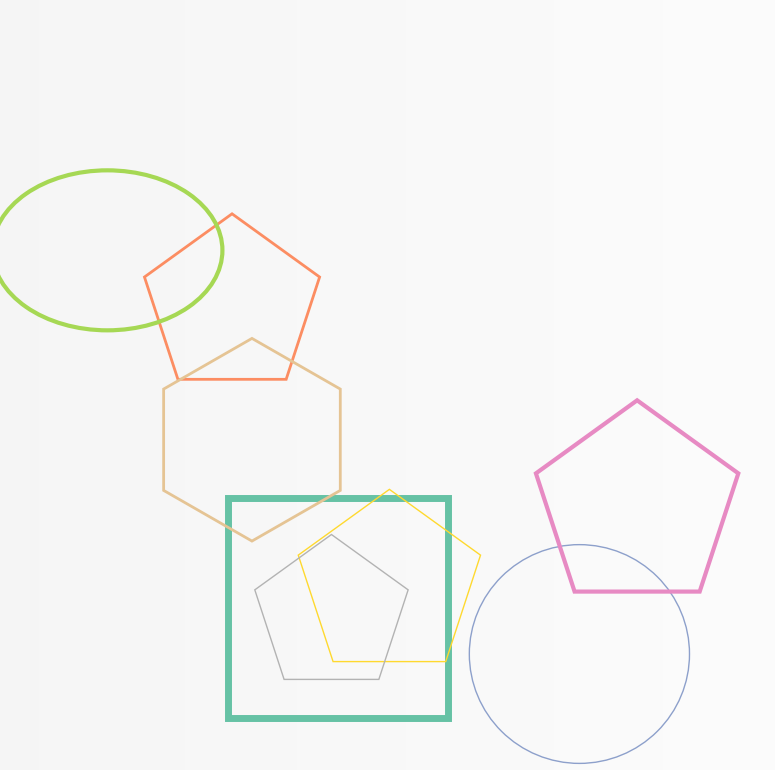[{"shape": "square", "thickness": 2.5, "radius": 0.71, "center": [0.436, 0.211]}, {"shape": "pentagon", "thickness": 1, "radius": 0.59, "center": [0.299, 0.604]}, {"shape": "circle", "thickness": 0.5, "radius": 0.71, "center": [0.748, 0.151]}, {"shape": "pentagon", "thickness": 1.5, "radius": 0.69, "center": [0.822, 0.343]}, {"shape": "oval", "thickness": 1.5, "radius": 0.74, "center": [0.139, 0.675]}, {"shape": "pentagon", "thickness": 0.5, "radius": 0.62, "center": [0.502, 0.241]}, {"shape": "hexagon", "thickness": 1, "radius": 0.66, "center": [0.325, 0.429]}, {"shape": "pentagon", "thickness": 0.5, "radius": 0.52, "center": [0.428, 0.202]}]